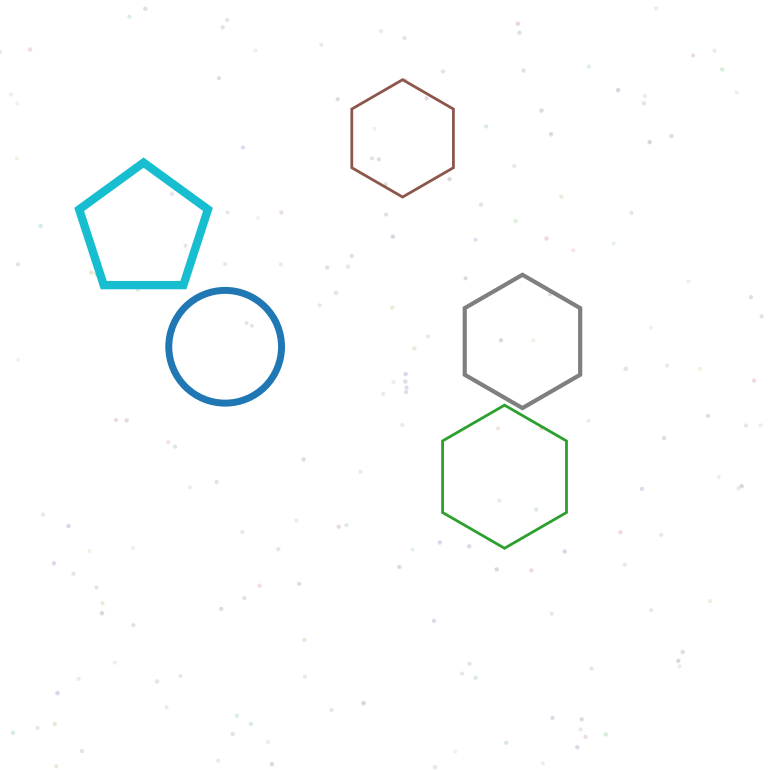[{"shape": "circle", "thickness": 2.5, "radius": 0.37, "center": [0.292, 0.55]}, {"shape": "hexagon", "thickness": 1, "radius": 0.46, "center": [0.655, 0.381]}, {"shape": "hexagon", "thickness": 1, "radius": 0.38, "center": [0.523, 0.82]}, {"shape": "hexagon", "thickness": 1.5, "radius": 0.43, "center": [0.679, 0.557]}, {"shape": "pentagon", "thickness": 3, "radius": 0.44, "center": [0.186, 0.701]}]